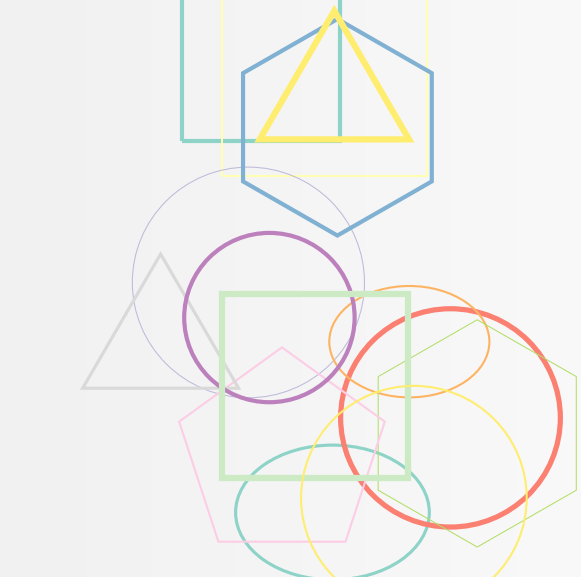[{"shape": "square", "thickness": 2, "radius": 0.68, "center": [0.449, 0.892]}, {"shape": "oval", "thickness": 1.5, "radius": 0.83, "center": [0.572, 0.112]}, {"shape": "square", "thickness": 1, "radius": 0.88, "center": [0.558, 0.871]}, {"shape": "circle", "thickness": 0.5, "radius": 1.0, "center": [0.427, 0.51]}, {"shape": "circle", "thickness": 2.5, "radius": 0.95, "center": [0.775, 0.276]}, {"shape": "hexagon", "thickness": 2, "radius": 0.94, "center": [0.58, 0.779]}, {"shape": "oval", "thickness": 1, "radius": 0.69, "center": [0.704, 0.407]}, {"shape": "hexagon", "thickness": 0.5, "radius": 0.98, "center": [0.821, 0.249]}, {"shape": "pentagon", "thickness": 1, "radius": 0.93, "center": [0.485, 0.212]}, {"shape": "triangle", "thickness": 1.5, "radius": 0.77, "center": [0.276, 0.404]}, {"shape": "circle", "thickness": 2, "radius": 0.73, "center": [0.463, 0.449]}, {"shape": "square", "thickness": 3, "radius": 0.8, "center": [0.542, 0.331]}, {"shape": "circle", "thickness": 1, "radius": 0.97, "center": [0.712, 0.137]}, {"shape": "triangle", "thickness": 3, "radius": 0.74, "center": [0.575, 0.832]}]